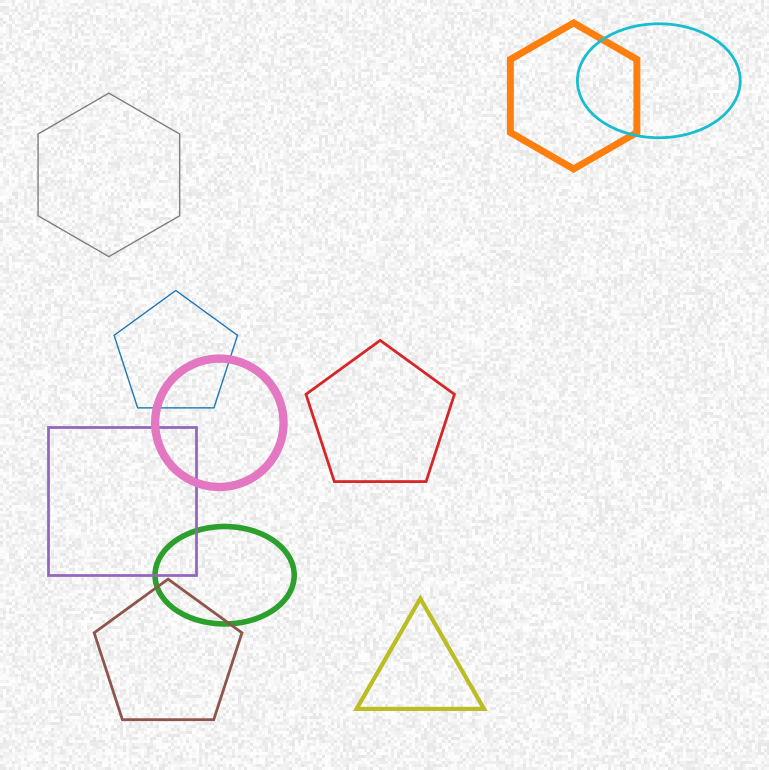[{"shape": "pentagon", "thickness": 0.5, "radius": 0.42, "center": [0.228, 0.538]}, {"shape": "hexagon", "thickness": 2.5, "radius": 0.47, "center": [0.745, 0.875]}, {"shape": "oval", "thickness": 2, "radius": 0.45, "center": [0.292, 0.253]}, {"shape": "pentagon", "thickness": 1, "radius": 0.51, "center": [0.494, 0.457]}, {"shape": "square", "thickness": 1, "radius": 0.48, "center": [0.158, 0.349]}, {"shape": "pentagon", "thickness": 1, "radius": 0.5, "center": [0.218, 0.147]}, {"shape": "circle", "thickness": 3, "radius": 0.42, "center": [0.285, 0.451]}, {"shape": "hexagon", "thickness": 0.5, "radius": 0.53, "center": [0.141, 0.773]}, {"shape": "triangle", "thickness": 1.5, "radius": 0.48, "center": [0.546, 0.127]}, {"shape": "oval", "thickness": 1, "radius": 0.53, "center": [0.856, 0.895]}]